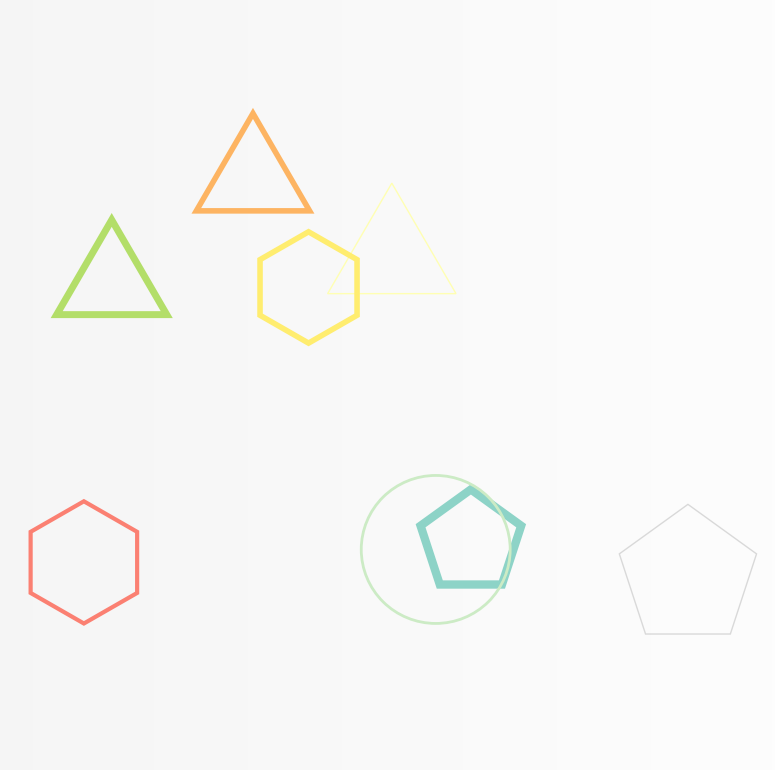[{"shape": "pentagon", "thickness": 3, "radius": 0.34, "center": [0.608, 0.296]}, {"shape": "triangle", "thickness": 0.5, "radius": 0.48, "center": [0.506, 0.666]}, {"shape": "hexagon", "thickness": 1.5, "radius": 0.4, "center": [0.108, 0.27]}, {"shape": "triangle", "thickness": 2, "radius": 0.42, "center": [0.326, 0.768]}, {"shape": "triangle", "thickness": 2.5, "radius": 0.41, "center": [0.144, 0.632]}, {"shape": "pentagon", "thickness": 0.5, "radius": 0.47, "center": [0.888, 0.252]}, {"shape": "circle", "thickness": 1, "radius": 0.48, "center": [0.562, 0.286]}, {"shape": "hexagon", "thickness": 2, "radius": 0.36, "center": [0.398, 0.627]}]